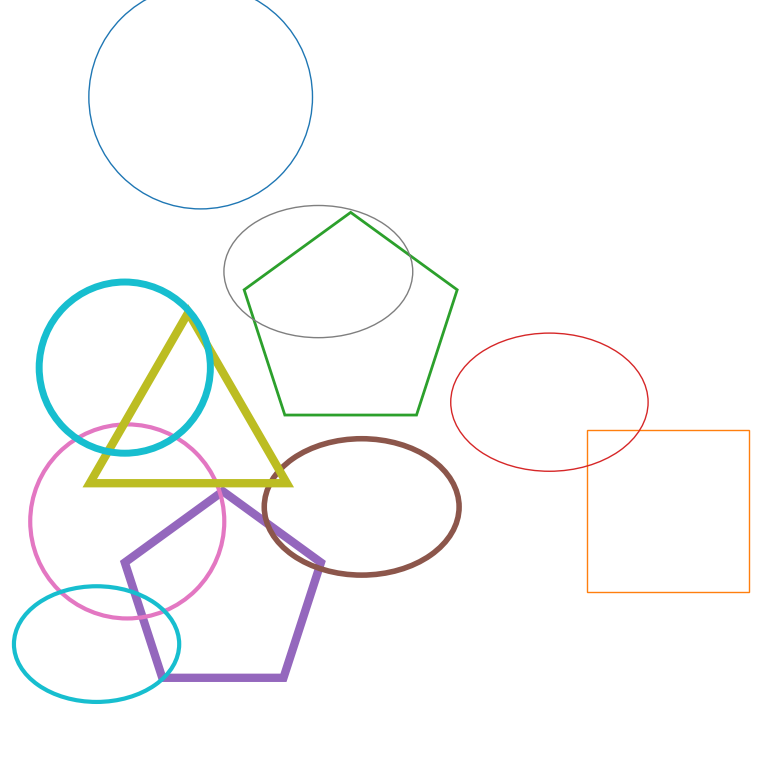[{"shape": "circle", "thickness": 0.5, "radius": 0.73, "center": [0.261, 0.874]}, {"shape": "square", "thickness": 0.5, "radius": 0.53, "center": [0.868, 0.336]}, {"shape": "pentagon", "thickness": 1, "radius": 0.73, "center": [0.455, 0.579]}, {"shape": "oval", "thickness": 0.5, "radius": 0.64, "center": [0.714, 0.478]}, {"shape": "pentagon", "thickness": 3, "radius": 0.67, "center": [0.289, 0.228]}, {"shape": "oval", "thickness": 2, "radius": 0.63, "center": [0.47, 0.342]}, {"shape": "circle", "thickness": 1.5, "radius": 0.63, "center": [0.165, 0.323]}, {"shape": "oval", "thickness": 0.5, "radius": 0.61, "center": [0.413, 0.647]}, {"shape": "triangle", "thickness": 3, "radius": 0.74, "center": [0.245, 0.446]}, {"shape": "circle", "thickness": 2.5, "radius": 0.56, "center": [0.162, 0.523]}, {"shape": "oval", "thickness": 1.5, "radius": 0.54, "center": [0.125, 0.164]}]